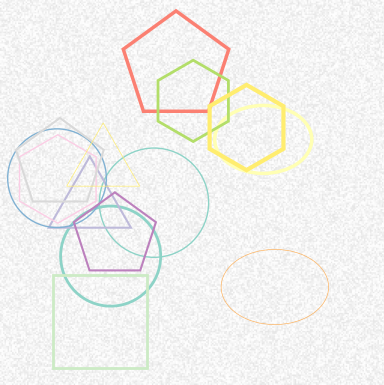[{"shape": "circle", "thickness": 2, "radius": 0.65, "center": [0.287, 0.335]}, {"shape": "circle", "thickness": 1, "radius": 0.71, "center": [0.4, 0.474]}, {"shape": "oval", "thickness": 2.5, "radius": 0.63, "center": [0.684, 0.638]}, {"shape": "triangle", "thickness": 1.5, "radius": 0.62, "center": [0.233, 0.47]}, {"shape": "pentagon", "thickness": 2.5, "radius": 0.72, "center": [0.457, 0.828]}, {"shape": "circle", "thickness": 1, "radius": 0.64, "center": [0.148, 0.537]}, {"shape": "oval", "thickness": 0.5, "radius": 0.7, "center": [0.714, 0.255]}, {"shape": "hexagon", "thickness": 2, "radius": 0.53, "center": [0.502, 0.738]}, {"shape": "hexagon", "thickness": 1, "radius": 0.57, "center": [0.15, 0.535]}, {"shape": "pentagon", "thickness": 1.5, "radius": 0.6, "center": [0.156, 0.574]}, {"shape": "pentagon", "thickness": 1.5, "radius": 0.56, "center": [0.298, 0.388]}, {"shape": "square", "thickness": 2, "radius": 0.61, "center": [0.259, 0.165]}, {"shape": "hexagon", "thickness": 3, "radius": 0.55, "center": [0.64, 0.669]}, {"shape": "triangle", "thickness": 0.5, "radius": 0.55, "center": [0.268, 0.571]}]